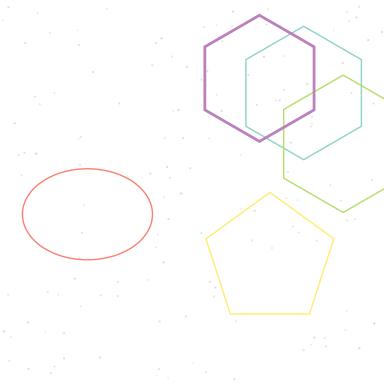[{"shape": "hexagon", "thickness": 1, "radius": 0.87, "center": [0.789, 0.759]}, {"shape": "oval", "thickness": 1, "radius": 0.84, "center": [0.227, 0.443]}, {"shape": "hexagon", "thickness": 1, "radius": 0.89, "center": [0.891, 0.626]}, {"shape": "hexagon", "thickness": 2, "radius": 0.82, "center": [0.674, 0.796]}, {"shape": "pentagon", "thickness": 1, "radius": 0.87, "center": [0.701, 0.326]}]